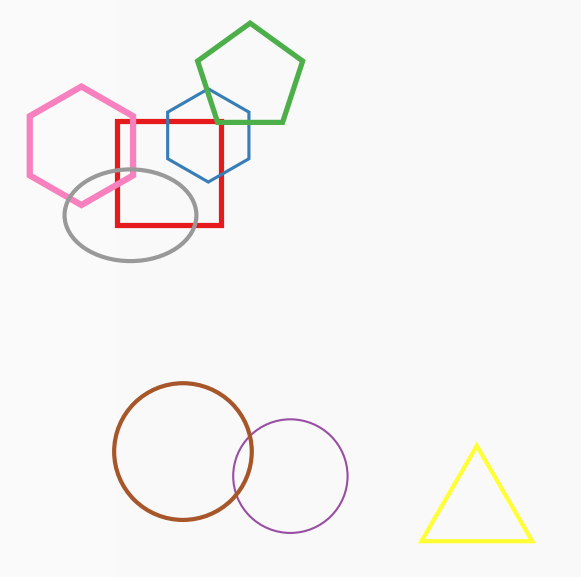[{"shape": "square", "thickness": 2.5, "radius": 0.45, "center": [0.291, 0.7]}, {"shape": "hexagon", "thickness": 1.5, "radius": 0.4, "center": [0.358, 0.765]}, {"shape": "pentagon", "thickness": 2.5, "radius": 0.48, "center": [0.43, 0.864]}, {"shape": "circle", "thickness": 1, "radius": 0.49, "center": [0.5, 0.175]}, {"shape": "triangle", "thickness": 2, "radius": 0.55, "center": [0.82, 0.117]}, {"shape": "circle", "thickness": 2, "radius": 0.59, "center": [0.315, 0.217]}, {"shape": "hexagon", "thickness": 3, "radius": 0.51, "center": [0.14, 0.747]}, {"shape": "oval", "thickness": 2, "radius": 0.57, "center": [0.224, 0.626]}]